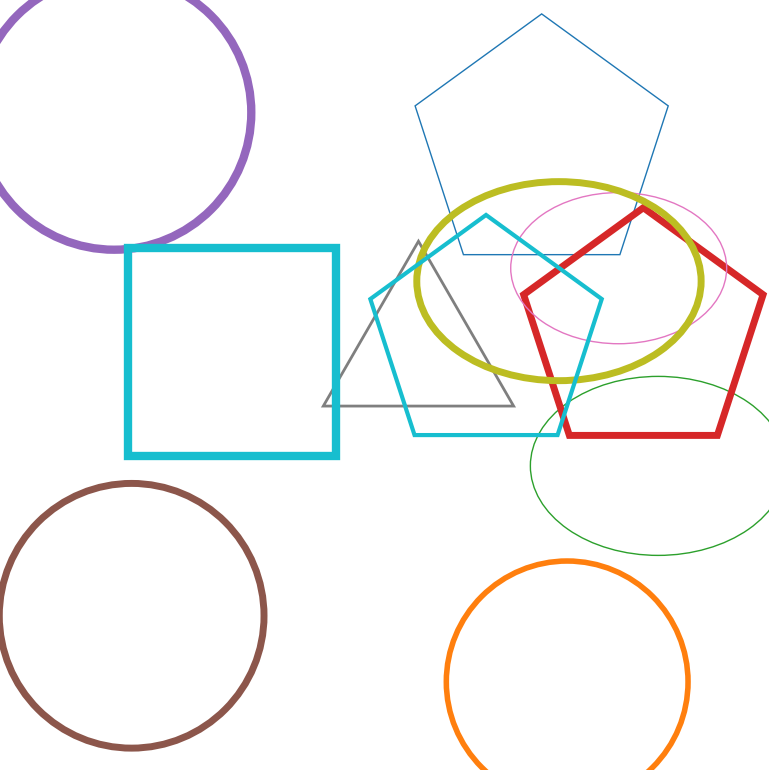[{"shape": "pentagon", "thickness": 0.5, "radius": 0.86, "center": [0.703, 0.809]}, {"shape": "circle", "thickness": 2, "radius": 0.78, "center": [0.737, 0.114]}, {"shape": "oval", "thickness": 0.5, "radius": 0.83, "center": [0.855, 0.395]}, {"shape": "pentagon", "thickness": 2.5, "radius": 0.82, "center": [0.836, 0.567]}, {"shape": "circle", "thickness": 3, "radius": 0.89, "center": [0.148, 0.854]}, {"shape": "circle", "thickness": 2.5, "radius": 0.86, "center": [0.171, 0.2]}, {"shape": "oval", "thickness": 0.5, "radius": 0.7, "center": [0.803, 0.652]}, {"shape": "triangle", "thickness": 1, "radius": 0.71, "center": [0.543, 0.544]}, {"shape": "oval", "thickness": 2.5, "radius": 0.92, "center": [0.726, 0.635]}, {"shape": "pentagon", "thickness": 1.5, "radius": 0.79, "center": [0.631, 0.563]}, {"shape": "square", "thickness": 3, "radius": 0.68, "center": [0.301, 0.543]}]